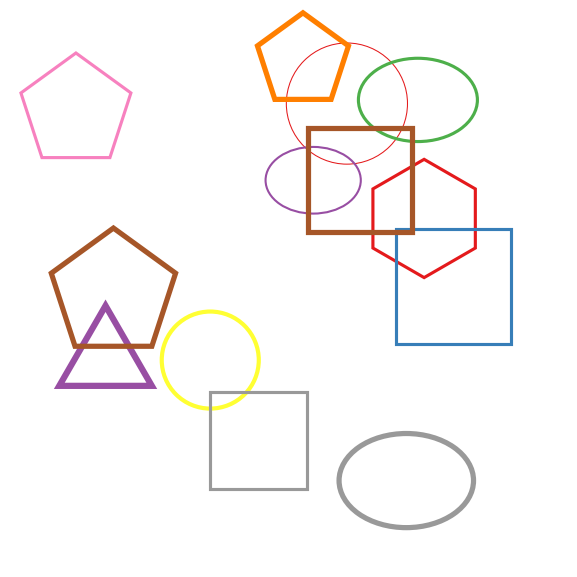[{"shape": "hexagon", "thickness": 1.5, "radius": 0.51, "center": [0.734, 0.621]}, {"shape": "circle", "thickness": 0.5, "radius": 0.52, "center": [0.601, 0.82]}, {"shape": "square", "thickness": 1.5, "radius": 0.5, "center": [0.785, 0.502]}, {"shape": "oval", "thickness": 1.5, "radius": 0.52, "center": [0.724, 0.826]}, {"shape": "triangle", "thickness": 3, "radius": 0.46, "center": [0.183, 0.377]}, {"shape": "oval", "thickness": 1, "radius": 0.41, "center": [0.542, 0.687]}, {"shape": "pentagon", "thickness": 2.5, "radius": 0.41, "center": [0.525, 0.894]}, {"shape": "circle", "thickness": 2, "radius": 0.42, "center": [0.364, 0.376]}, {"shape": "pentagon", "thickness": 2.5, "radius": 0.57, "center": [0.196, 0.491]}, {"shape": "square", "thickness": 2.5, "radius": 0.45, "center": [0.623, 0.688]}, {"shape": "pentagon", "thickness": 1.5, "radius": 0.5, "center": [0.131, 0.807]}, {"shape": "oval", "thickness": 2.5, "radius": 0.58, "center": [0.704, 0.167]}, {"shape": "square", "thickness": 1.5, "radius": 0.42, "center": [0.447, 0.236]}]